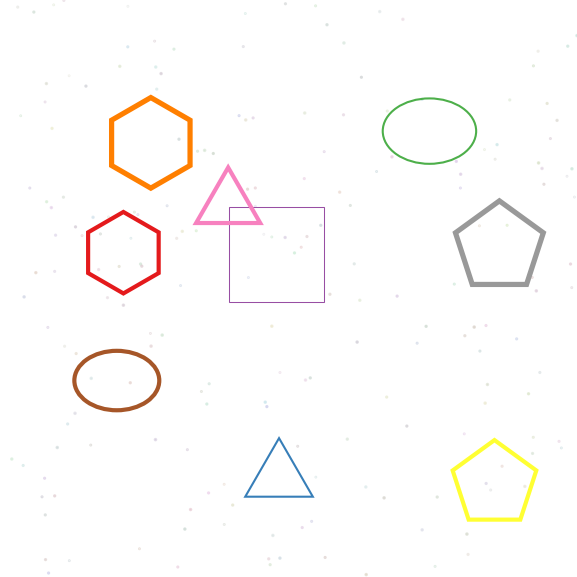[{"shape": "hexagon", "thickness": 2, "radius": 0.35, "center": [0.214, 0.562]}, {"shape": "triangle", "thickness": 1, "radius": 0.34, "center": [0.483, 0.173]}, {"shape": "oval", "thickness": 1, "radius": 0.4, "center": [0.744, 0.772]}, {"shape": "square", "thickness": 0.5, "radius": 0.41, "center": [0.479, 0.558]}, {"shape": "hexagon", "thickness": 2.5, "radius": 0.39, "center": [0.261, 0.752]}, {"shape": "pentagon", "thickness": 2, "radius": 0.38, "center": [0.856, 0.161]}, {"shape": "oval", "thickness": 2, "radius": 0.37, "center": [0.202, 0.34]}, {"shape": "triangle", "thickness": 2, "radius": 0.32, "center": [0.395, 0.645]}, {"shape": "pentagon", "thickness": 2.5, "radius": 0.4, "center": [0.865, 0.571]}]